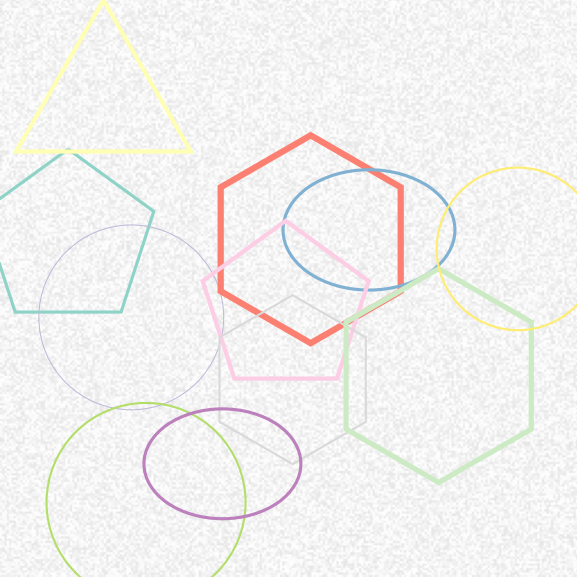[{"shape": "pentagon", "thickness": 1.5, "radius": 0.78, "center": [0.118, 0.585]}, {"shape": "triangle", "thickness": 2, "radius": 0.87, "center": [0.179, 0.824]}, {"shape": "circle", "thickness": 0.5, "radius": 0.8, "center": [0.227, 0.45]}, {"shape": "hexagon", "thickness": 3, "radius": 0.9, "center": [0.538, 0.585]}, {"shape": "oval", "thickness": 1.5, "radius": 0.74, "center": [0.639, 0.601]}, {"shape": "circle", "thickness": 1, "radius": 0.86, "center": [0.253, 0.129]}, {"shape": "pentagon", "thickness": 2, "radius": 0.76, "center": [0.495, 0.466]}, {"shape": "hexagon", "thickness": 1, "radius": 0.73, "center": [0.507, 0.342]}, {"shape": "oval", "thickness": 1.5, "radius": 0.68, "center": [0.385, 0.196]}, {"shape": "hexagon", "thickness": 2.5, "radius": 0.93, "center": [0.76, 0.349]}, {"shape": "circle", "thickness": 1, "radius": 0.7, "center": [0.897, 0.568]}]